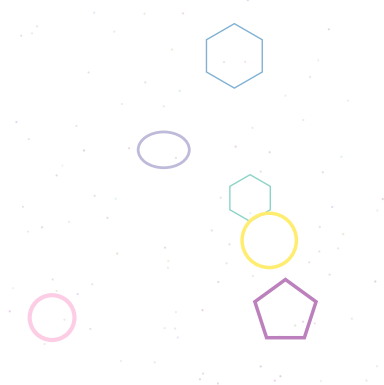[{"shape": "hexagon", "thickness": 1, "radius": 0.3, "center": [0.65, 0.486]}, {"shape": "oval", "thickness": 2, "radius": 0.33, "center": [0.425, 0.611]}, {"shape": "hexagon", "thickness": 1, "radius": 0.42, "center": [0.609, 0.855]}, {"shape": "circle", "thickness": 3, "radius": 0.29, "center": [0.135, 0.175]}, {"shape": "pentagon", "thickness": 2.5, "radius": 0.42, "center": [0.741, 0.19]}, {"shape": "circle", "thickness": 2.5, "radius": 0.35, "center": [0.699, 0.376]}]